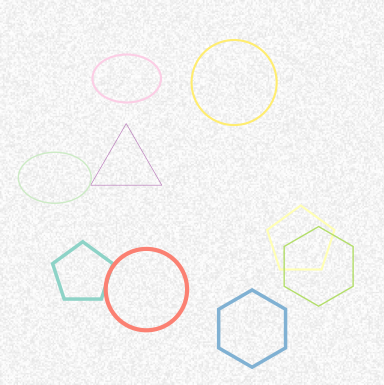[{"shape": "pentagon", "thickness": 2.5, "radius": 0.41, "center": [0.215, 0.29]}, {"shape": "pentagon", "thickness": 1.5, "radius": 0.46, "center": [0.781, 0.374]}, {"shape": "circle", "thickness": 3, "radius": 0.53, "center": [0.38, 0.248]}, {"shape": "hexagon", "thickness": 2.5, "radius": 0.5, "center": [0.655, 0.147]}, {"shape": "hexagon", "thickness": 1, "radius": 0.52, "center": [0.828, 0.308]}, {"shape": "oval", "thickness": 1.5, "radius": 0.44, "center": [0.329, 0.796]}, {"shape": "triangle", "thickness": 0.5, "radius": 0.53, "center": [0.328, 0.572]}, {"shape": "oval", "thickness": 1, "radius": 0.47, "center": [0.142, 0.538]}, {"shape": "circle", "thickness": 1.5, "radius": 0.55, "center": [0.608, 0.786]}]